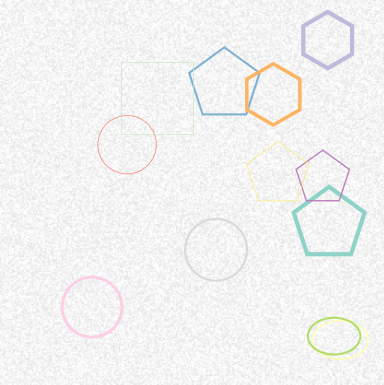[{"shape": "pentagon", "thickness": 3, "radius": 0.48, "center": [0.855, 0.418]}, {"shape": "oval", "thickness": 1, "radius": 0.36, "center": [0.884, 0.117]}, {"shape": "hexagon", "thickness": 3, "radius": 0.37, "center": [0.851, 0.896]}, {"shape": "circle", "thickness": 0.5, "radius": 0.38, "center": [0.33, 0.624]}, {"shape": "pentagon", "thickness": 1.5, "radius": 0.48, "center": [0.583, 0.781]}, {"shape": "hexagon", "thickness": 2.5, "radius": 0.4, "center": [0.71, 0.755]}, {"shape": "oval", "thickness": 1.5, "radius": 0.34, "center": [0.868, 0.127]}, {"shape": "circle", "thickness": 2, "radius": 0.39, "center": [0.239, 0.202]}, {"shape": "circle", "thickness": 1.5, "radius": 0.4, "center": [0.561, 0.351]}, {"shape": "pentagon", "thickness": 1, "radius": 0.36, "center": [0.838, 0.537]}, {"shape": "square", "thickness": 0.5, "radius": 0.47, "center": [0.407, 0.744]}, {"shape": "pentagon", "thickness": 0.5, "radius": 0.43, "center": [0.722, 0.547]}]